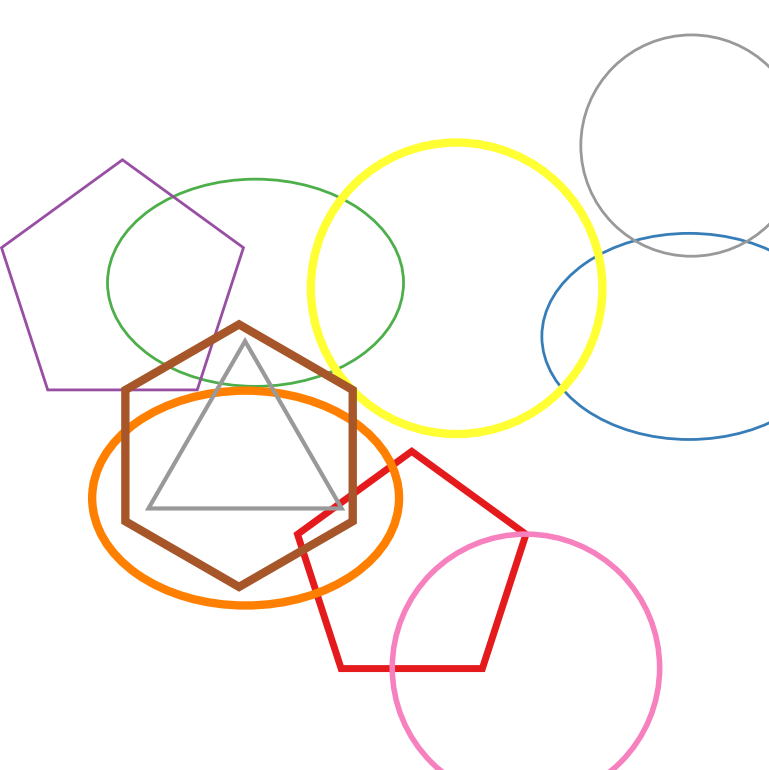[{"shape": "pentagon", "thickness": 2.5, "radius": 0.78, "center": [0.535, 0.258]}, {"shape": "oval", "thickness": 1, "radius": 0.96, "center": [0.895, 0.563]}, {"shape": "oval", "thickness": 1, "radius": 0.96, "center": [0.332, 0.633]}, {"shape": "pentagon", "thickness": 1, "radius": 0.83, "center": [0.159, 0.627]}, {"shape": "oval", "thickness": 3, "radius": 1.0, "center": [0.319, 0.353]}, {"shape": "circle", "thickness": 3, "radius": 0.95, "center": [0.593, 0.626]}, {"shape": "hexagon", "thickness": 3, "radius": 0.85, "center": [0.31, 0.408]}, {"shape": "circle", "thickness": 2, "radius": 0.87, "center": [0.683, 0.133]}, {"shape": "circle", "thickness": 1, "radius": 0.72, "center": [0.898, 0.811]}, {"shape": "triangle", "thickness": 1.5, "radius": 0.72, "center": [0.318, 0.412]}]